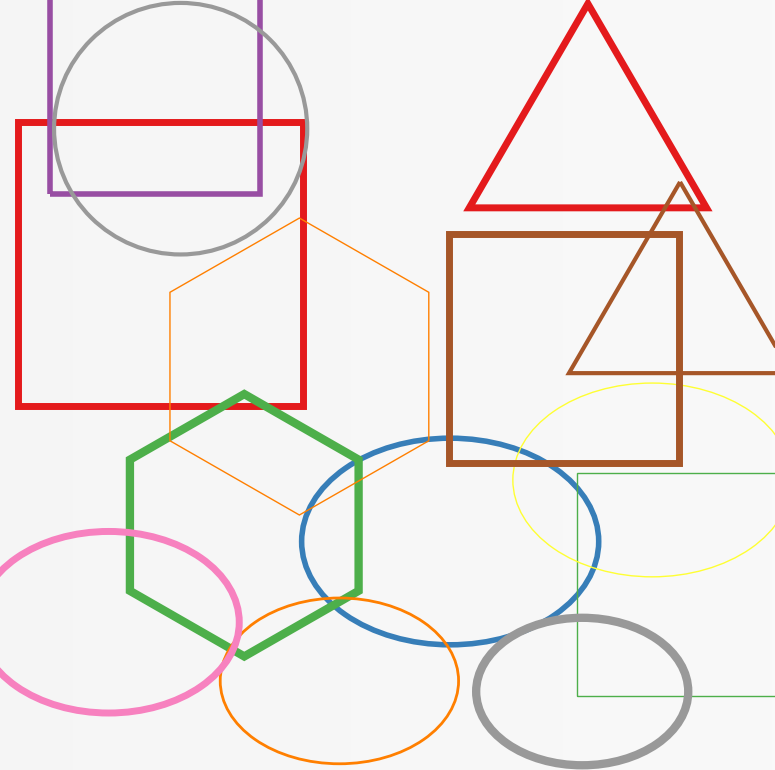[{"shape": "triangle", "thickness": 2.5, "radius": 0.88, "center": [0.759, 0.818]}, {"shape": "square", "thickness": 2.5, "radius": 0.92, "center": [0.207, 0.657]}, {"shape": "oval", "thickness": 2, "radius": 0.96, "center": [0.581, 0.297]}, {"shape": "hexagon", "thickness": 3, "radius": 0.85, "center": [0.315, 0.318]}, {"shape": "square", "thickness": 0.5, "radius": 0.72, "center": [0.889, 0.241]}, {"shape": "square", "thickness": 2, "radius": 0.68, "center": [0.2, 0.884]}, {"shape": "oval", "thickness": 1, "radius": 0.77, "center": [0.438, 0.116]}, {"shape": "hexagon", "thickness": 0.5, "radius": 0.96, "center": [0.386, 0.524]}, {"shape": "oval", "thickness": 0.5, "radius": 0.9, "center": [0.841, 0.377]}, {"shape": "square", "thickness": 2.5, "radius": 0.74, "center": [0.728, 0.548]}, {"shape": "triangle", "thickness": 1.5, "radius": 0.83, "center": [0.877, 0.598]}, {"shape": "oval", "thickness": 2.5, "radius": 0.84, "center": [0.14, 0.192]}, {"shape": "oval", "thickness": 3, "radius": 0.68, "center": [0.751, 0.102]}, {"shape": "circle", "thickness": 1.5, "radius": 0.82, "center": [0.233, 0.833]}]